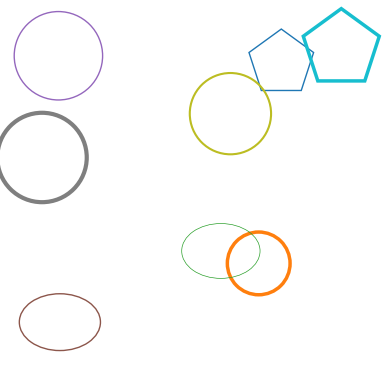[{"shape": "pentagon", "thickness": 1, "radius": 0.44, "center": [0.731, 0.836]}, {"shape": "circle", "thickness": 2.5, "radius": 0.41, "center": [0.672, 0.316]}, {"shape": "oval", "thickness": 0.5, "radius": 0.51, "center": [0.574, 0.348]}, {"shape": "circle", "thickness": 1, "radius": 0.57, "center": [0.152, 0.855]}, {"shape": "oval", "thickness": 1, "radius": 0.53, "center": [0.156, 0.163]}, {"shape": "circle", "thickness": 3, "radius": 0.58, "center": [0.109, 0.591]}, {"shape": "circle", "thickness": 1.5, "radius": 0.53, "center": [0.599, 0.705]}, {"shape": "pentagon", "thickness": 2.5, "radius": 0.52, "center": [0.886, 0.874]}]